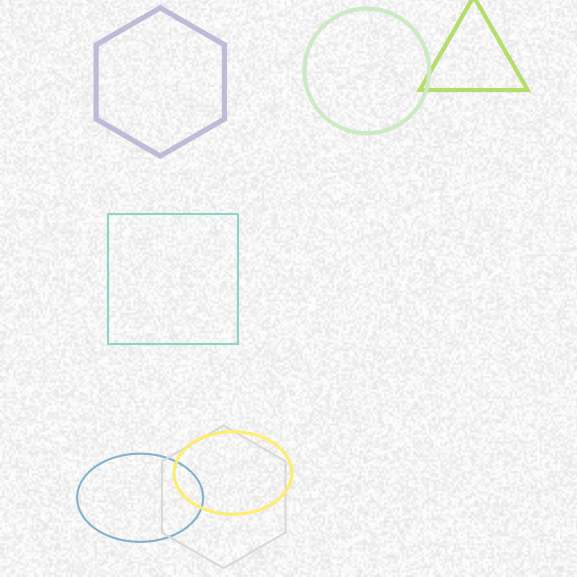[{"shape": "square", "thickness": 1, "radius": 0.56, "center": [0.3, 0.516]}, {"shape": "hexagon", "thickness": 2.5, "radius": 0.64, "center": [0.278, 0.857]}, {"shape": "oval", "thickness": 1, "radius": 0.55, "center": [0.243, 0.137]}, {"shape": "triangle", "thickness": 2, "radius": 0.54, "center": [0.82, 0.897]}, {"shape": "hexagon", "thickness": 1, "radius": 0.62, "center": [0.387, 0.139]}, {"shape": "circle", "thickness": 2, "radius": 0.54, "center": [0.635, 0.876]}, {"shape": "oval", "thickness": 1.5, "radius": 0.51, "center": [0.403, 0.18]}]